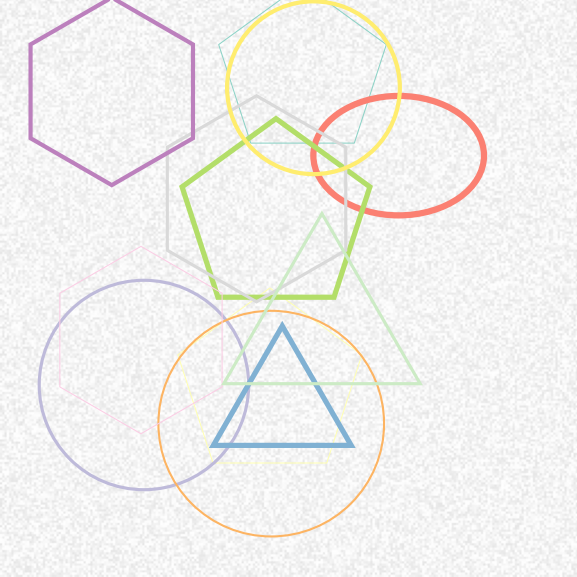[{"shape": "pentagon", "thickness": 0.5, "radius": 0.76, "center": [0.524, 0.875]}, {"shape": "pentagon", "thickness": 0.5, "radius": 0.84, "center": [0.467, 0.333]}, {"shape": "circle", "thickness": 1.5, "radius": 0.91, "center": [0.249, 0.332]}, {"shape": "oval", "thickness": 3, "radius": 0.74, "center": [0.69, 0.73]}, {"shape": "triangle", "thickness": 2.5, "radius": 0.69, "center": [0.489, 0.297]}, {"shape": "circle", "thickness": 1, "radius": 0.98, "center": [0.47, 0.266]}, {"shape": "pentagon", "thickness": 2.5, "radius": 0.85, "center": [0.478, 0.623]}, {"shape": "hexagon", "thickness": 0.5, "radius": 0.81, "center": [0.244, 0.41]}, {"shape": "hexagon", "thickness": 1.5, "radius": 0.89, "center": [0.444, 0.655]}, {"shape": "hexagon", "thickness": 2, "radius": 0.81, "center": [0.194, 0.841]}, {"shape": "triangle", "thickness": 1.5, "radius": 0.98, "center": [0.557, 0.433]}, {"shape": "circle", "thickness": 2, "radius": 0.75, "center": [0.543, 0.847]}]